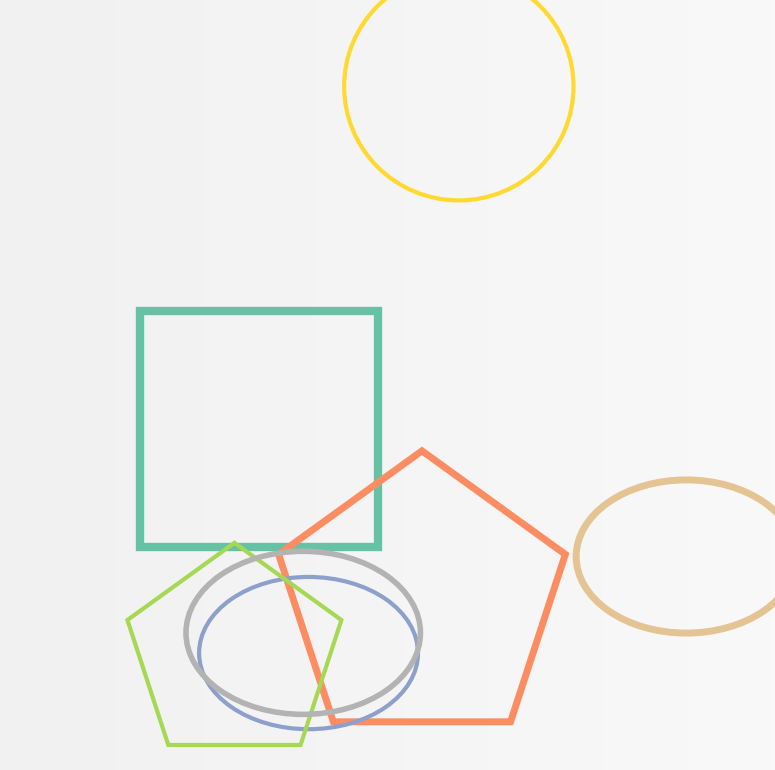[{"shape": "square", "thickness": 3, "radius": 0.77, "center": [0.334, 0.443]}, {"shape": "pentagon", "thickness": 2.5, "radius": 0.97, "center": [0.544, 0.22]}, {"shape": "oval", "thickness": 1.5, "radius": 0.71, "center": [0.398, 0.152]}, {"shape": "pentagon", "thickness": 1.5, "radius": 0.73, "center": [0.302, 0.15]}, {"shape": "circle", "thickness": 1.5, "radius": 0.74, "center": [0.592, 0.888]}, {"shape": "oval", "thickness": 2.5, "radius": 0.71, "center": [0.886, 0.277]}, {"shape": "oval", "thickness": 2, "radius": 0.76, "center": [0.391, 0.178]}]